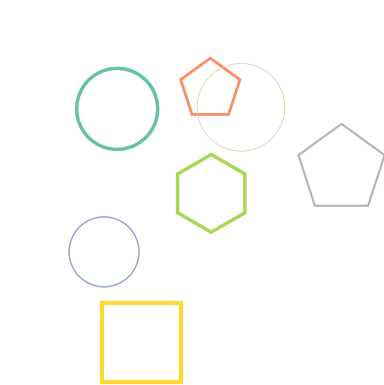[{"shape": "circle", "thickness": 2.5, "radius": 0.53, "center": [0.304, 0.717]}, {"shape": "pentagon", "thickness": 2, "radius": 0.4, "center": [0.546, 0.768]}, {"shape": "circle", "thickness": 1, "radius": 0.45, "center": [0.27, 0.346]}, {"shape": "hexagon", "thickness": 2.5, "radius": 0.5, "center": [0.549, 0.498]}, {"shape": "square", "thickness": 3, "radius": 0.52, "center": [0.368, 0.11]}, {"shape": "circle", "thickness": 0.5, "radius": 0.57, "center": [0.626, 0.721]}, {"shape": "pentagon", "thickness": 1.5, "radius": 0.59, "center": [0.887, 0.561]}]